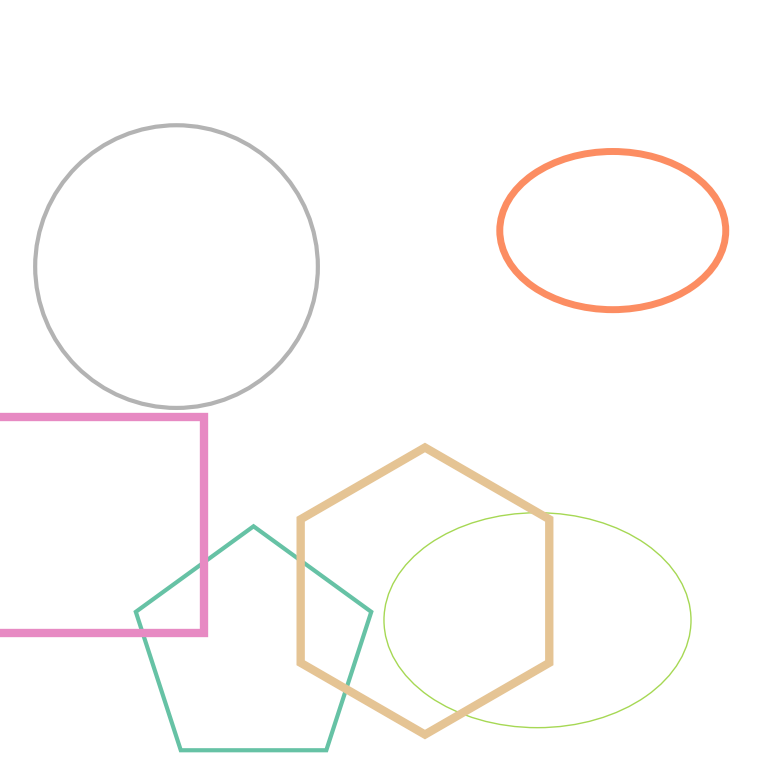[{"shape": "pentagon", "thickness": 1.5, "radius": 0.8, "center": [0.329, 0.156]}, {"shape": "oval", "thickness": 2.5, "radius": 0.73, "center": [0.796, 0.701]}, {"shape": "square", "thickness": 3, "radius": 0.7, "center": [0.125, 0.318]}, {"shape": "oval", "thickness": 0.5, "radius": 1.0, "center": [0.698, 0.195]}, {"shape": "hexagon", "thickness": 3, "radius": 0.93, "center": [0.552, 0.232]}, {"shape": "circle", "thickness": 1.5, "radius": 0.92, "center": [0.229, 0.654]}]